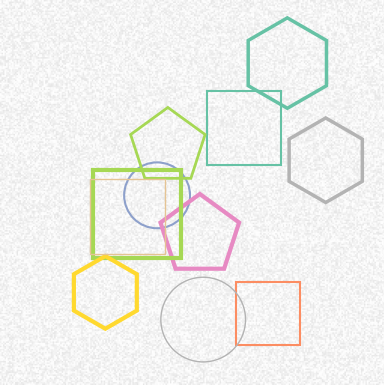[{"shape": "square", "thickness": 1.5, "radius": 0.48, "center": [0.634, 0.668]}, {"shape": "hexagon", "thickness": 2.5, "radius": 0.59, "center": [0.746, 0.836]}, {"shape": "square", "thickness": 1.5, "radius": 0.41, "center": [0.696, 0.186]}, {"shape": "circle", "thickness": 1.5, "radius": 0.43, "center": [0.408, 0.493]}, {"shape": "pentagon", "thickness": 3, "radius": 0.54, "center": [0.519, 0.389]}, {"shape": "pentagon", "thickness": 2, "radius": 0.51, "center": [0.436, 0.619]}, {"shape": "square", "thickness": 3, "radius": 0.57, "center": [0.355, 0.443]}, {"shape": "hexagon", "thickness": 3, "radius": 0.47, "center": [0.274, 0.241]}, {"shape": "square", "thickness": 1, "radius": 0.49, "center": [0.331, 0.438]}, {"shape": "circle", "thickness": 1, "radius": 0.55, "center": [0.528, 0.17]}, {"shape": "hexagon", "thickness": 2.5, "radius": 0.55, "center": [0.846, 0.584]}]